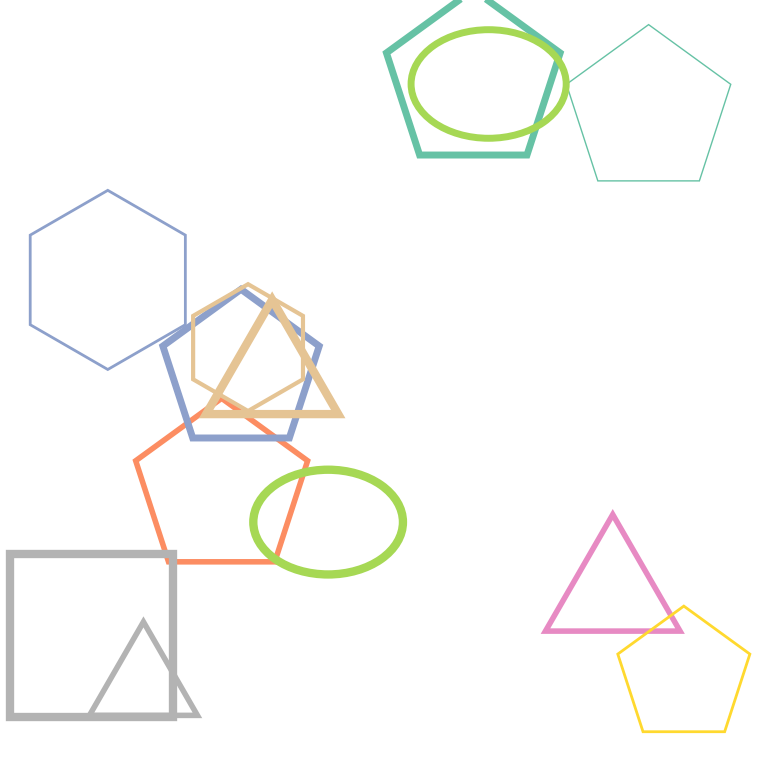[{"shape": "pentagon", "thickness": 0.5, "radius": 0.56, "center": [0.842, 0.856]}, {"shape": "pentagon", "thickness": 2.5, "radius": 0.59, "center": [0.615, 0.895]}, {"shape": "pentagon", "thickness": 2, "radius": 0.59, "center": [0.288, 0.365]}, {"shape": "pentagon", "thickness": 2.5, "radius": 0.53, "center": [0.313, 0.518]}, {"shape": "hexagon", "thickness": 1, "radius": 0.58, "center": [0.14, 0.636]}, {"shape": "triangle", "thickness": 2, "radius": 0.5, "center": [0.796, 0.231]}, {"shape": "oval", "thickness": 2.5, "radius": 0.5, "center": [0.635, 0.891]}, {"shape": "oval", "thickness": 3, "radius": 0.49, "center": [0.426, 0.322]}, {"shape": "pentagon", "thickness": 1, "radius": 0.45, "center": [0.888, 0.123]}, {"shape": "hexagon", "thickness": 1.5, "radius": 0.41, "center": [0.322, 0.549]}, {"shape": "triangle", "thickness": 3, "radius": 0.5, "center": [0.353, 0.512]}, {"shape": "triangle", "thickness": 2, "radius": 0.4, "center": [0.186, 0.111]}, {"shape": "square", "thickness": 3, "radius": 0.53, "center": [0.119, 0.175]}]